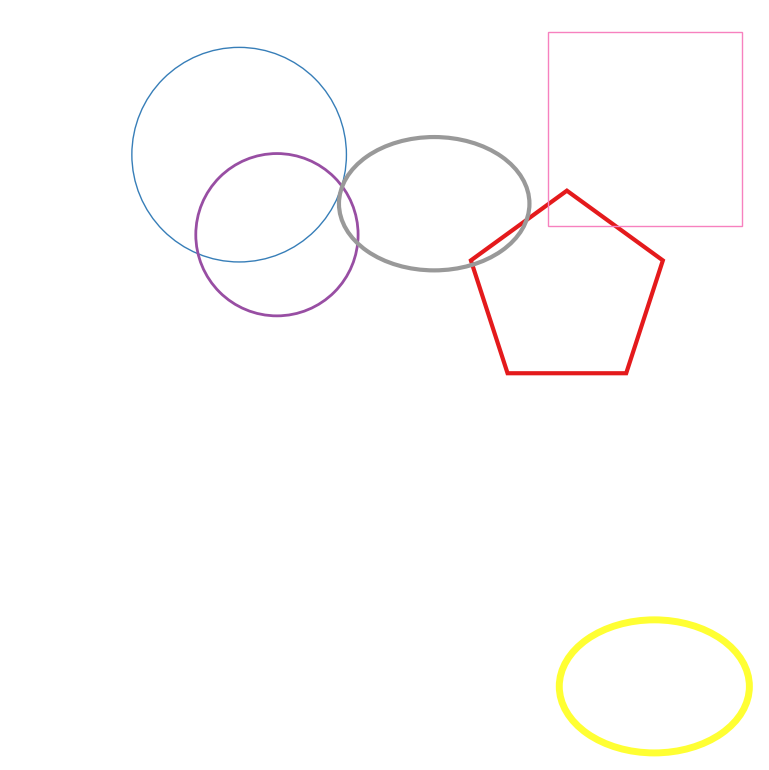[{"shape": "pentagon", "thickness": 1.5, "radius": 0.66, "center": [0.736, 0.621]}, {"shape": "circle", "thickness": 0.5, "radius": 0.7, "center": [0.311, 0.799]}, {"shape": "circle", "thickness": 1, "radius": 0.53, "center": [0.36, 0.695]}, {"shape": "oval", "thickness": 2.5, "radius": 0.62, "center": [0.85, 0.109]}, {"shape": "square", "thickness": 0.5, "radius": 0.63, "center": [0.838, 0.832]}, {"shape": "oval", "thickness": 1.5, "radius": 0.62, "center": [0.564, 0.735]}]